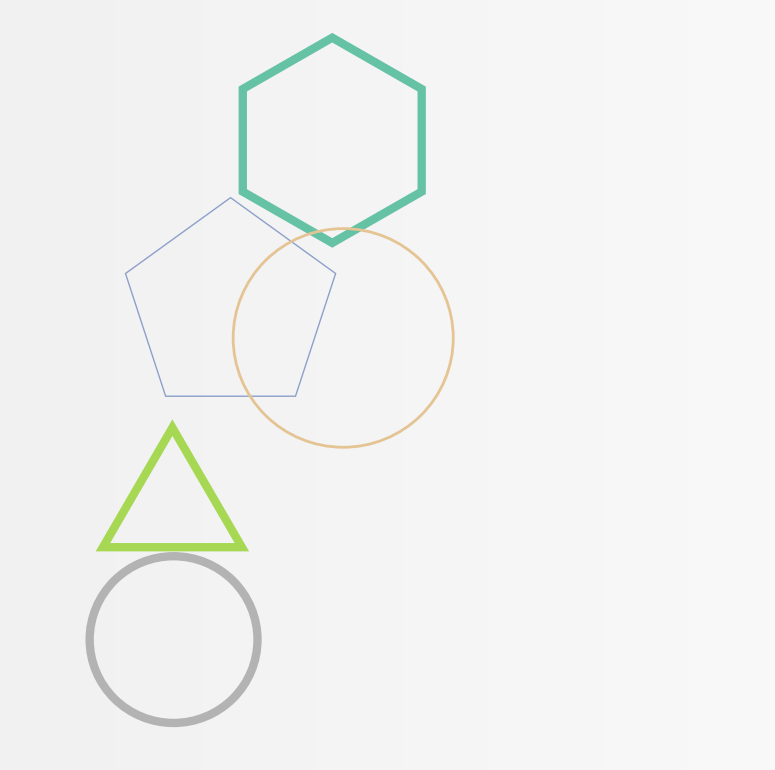[{"shape": "hexagon", "thickness": 3, "radius": 0.67, "center": [0.429, 0.818]}, {"shape": "pentagon", "thickness": 0.5, "radius": 0.71, "center": [0.297, 0.601]}, {"shape": "triangle", "thickness": 3, "radius": 0.52, "center": [0.222, 0.341]}, {"shape": "circle", "thickness": 1, "radius": 0.71, "center": [0.443, 0.561]}, {"shape": "circle", "thickness": 3, "radius": 0.54, "center": [0.224, 0.169]}]